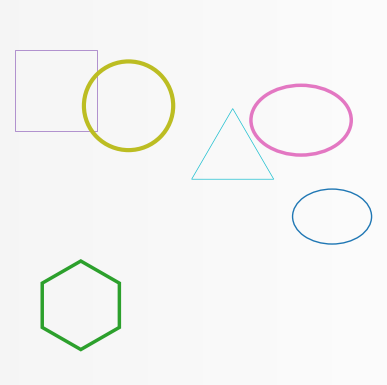[{"shape": "oval", "thickness": 1, "radius": 0.51, "center": [0.857, 0.438]}, {"shape": "hexagon", "thickness": 2.5, "radius": 0.57, "center": [0.209, 0.207]}, {"shape": "square", "thickness": 0.5, "radius": 0.53, "center": [0.144, 0.765]}, {"shape": "oval", "thickness": 2.5, "radius": 0.65, "center": [0.777, 0.688]}, {"shape": "circle", "thickness": 3, "radius": 0.58, "center": [0.332, 0.725]}, {"shape": "triangle", "thickness": 0.5, "radius": 0.61, "center": [0.6, 0.596]}]